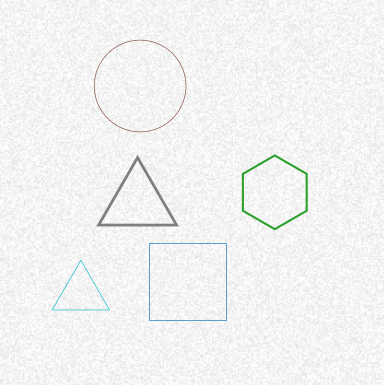[{"shape": "square", "thickness": 0.5, "radius": 0.5, "center": [0.486, 0.268]}, {"shape": "hexagon", "thickness": 1.5, "radius": 0.48, "center": [0.714, 0.5]}, {"shape": "circle", "thickness": 0.5, "radius": 0.6, "center": [0.364, 0.777]}, {"shape": "triangle", "thickness": 2, "radius": 0.58, "center": [0.357, 0.474]}, {"shape": "triangle", "thickness": 0.5, "radius": 0.43, "center": [0.21, 0.238]}]